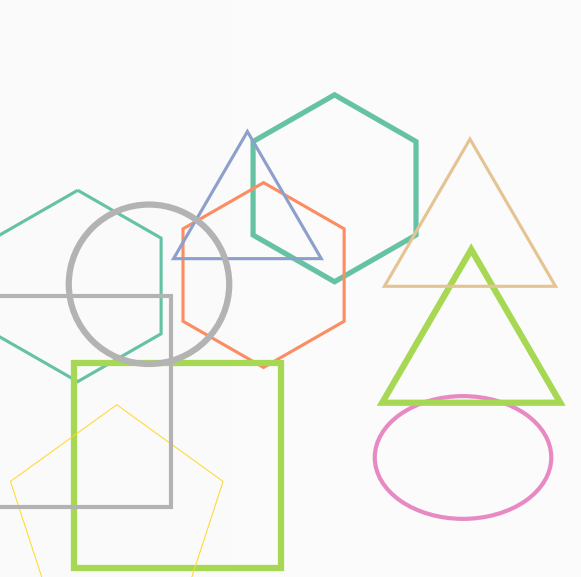[{"shape": "hexagon", "thickness": 1.5, "radius": 0.83, "center": [0.134, 0.504]}, {"shape": "hexagon", "thickness": 2.5, "radius": 0.81, "center": [0.576, 0.673]}, {"shape": "hexagon", "thickness": 1.5, "radius": 0.8, "center": [0.453, 0.523]}, {"shape": "triangle", "thickness": 1.5, "radius": 0.73, "center": [0.426, 0.625]}, {"shape": "oval", "thickness": 2, "radius": 0.76, "center": [0.797, 0.207]}, {"shape": "square", "thickness": 3, "radius": 0.89, "center": [0.305, 0.194]}, {"shape": "triangle", "thickness": 3, "radius": 0.88, "center": [0.811, 0.39]}, {"shape": "pentagon", "thickness": 0.5, "radius": 0.96, "center": [0.201, 0.106]}, {"shape": "triangle", "thickness": 1.5, "radius": 0.85, "center": [0.809, 0.588]}, {"shape": "square", "thickness": 2, "radius": 0.91, "center": [0.112, 0.304]}, {"shape": "circle", "thickness": 3, "radius": 0.69, "center": [0.256, 0.507]}]